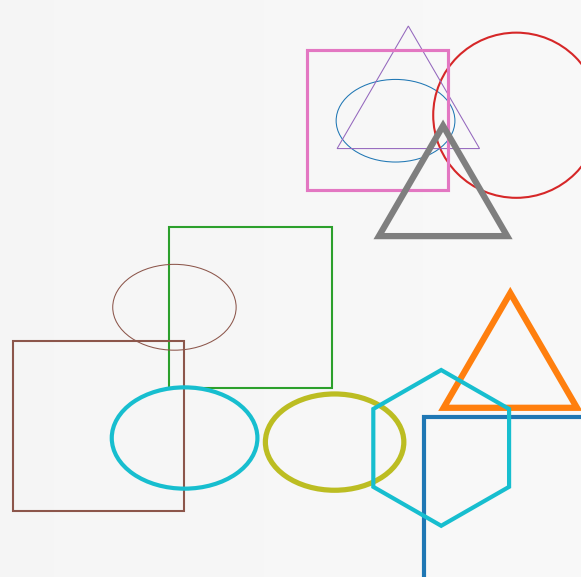[{"shape": "square", "thickness": 2, "radius": 0.74, "center": [0.878, 0.128]}, {"shape": "oval", "thickness": 0.5, "radius": 0.51, "center": [0.68, 0.79]}, {"shape": "triangle", "thickness": 3, "radius": 0.66, "center": [0.878, 0.359]}, {"shape": "square", "thickness": 1, "radius": 0.7, "center": [0.431, 0.466]}, {"shape": "circle", "thickness": 1, "radius": 0.72, "center": [0.888, 0.8]}, {"shape": "triangle", "thickness": 0.5, "radius": 0.71, "center": [0.703, 0.813]}, {"shape": "oval", "thickness": 0.5, "radius": 0.53, "center": [0.3, 0.467]}, {"shape": "square", "thickness": 1, "radius": 0.74, "center": [0.17, 0.261]}, {"shape": "square", "thickness": 1.5, "radius": 0.61, "center": [0.649, 0.791]}, {"shape": "triangle", "thickness": 3, "radius": 0.64, "center": [0.762, 0.654]}, {"shape": "oval", "thickness": 2.5, "radius": 0.6, "center": [0.576, 0.234]}, {"shape": "oval", "thickness": 2, "radius": 0.63, "center": [0.318, 0.241]}, {"shape": "hexagon", "thickness": 2, "radius": 0.67, "center": [0.759, 0.224]}]